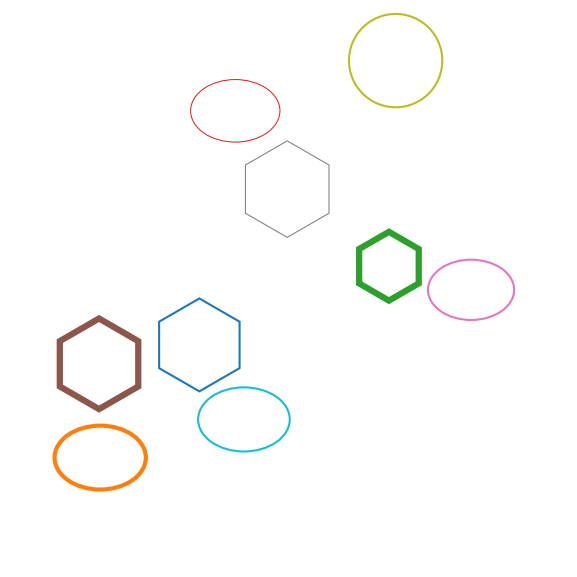[{"shape": "hexagon", "thickness": 1, "radius": 0.4, "center": [0.345, 0.402]}, {"shape": "oval", "thickness": 2, "radius": 0.4, "center": [0.174, 0.207]}, {"shape": "hexagon", "thickness": 3, "radius": 0.3, "center": [0.673, 0.538]}, {"shape": "oval", "thickness": 0.5, "radius": 0.39, "center": [0.407, 0.807]}, {"shape": "hexagon", "thickness": 3, "radius": 0.39, "center": [0.171, 0.369]}, {"shape": "oval", "thickness": 1, "radius": 0.37, "center": [0.816, 0.497]}, {"shape": "hexagon", "thickness": 0.5, "radius": 0.42, "center": [0.497, 0.672]}, {"shape": "circle", "thickness": 1, "radius": 0.4, "center": [0.685, 0.894]}, {"shape": "oval", "thickness": 1, "radius": 0.4, "center": [0.422, 0.273]}]